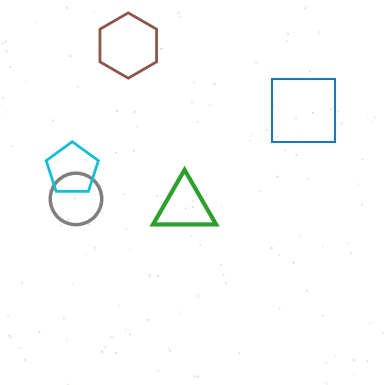[{"shape": "square", "thickness": 1.5, "radius": 0.41, "center": [0.788, 0.712]}, {"shape": "triangle", "thickness": 3, "radius": 0.47, "center": [0.479, 0.464]}, {"shape": "hexagon", "thickness": 2, "radius": 0.42, "center": [0.333, 0.882]}, {"shape": "circle", "thickness": 2.5, "radius": 0.33, "center": [0.197, 0.483]}, {"shape": "pentagon", "thickness": 2, "radius": 0.36, "center": [0.188, 0.561]}]